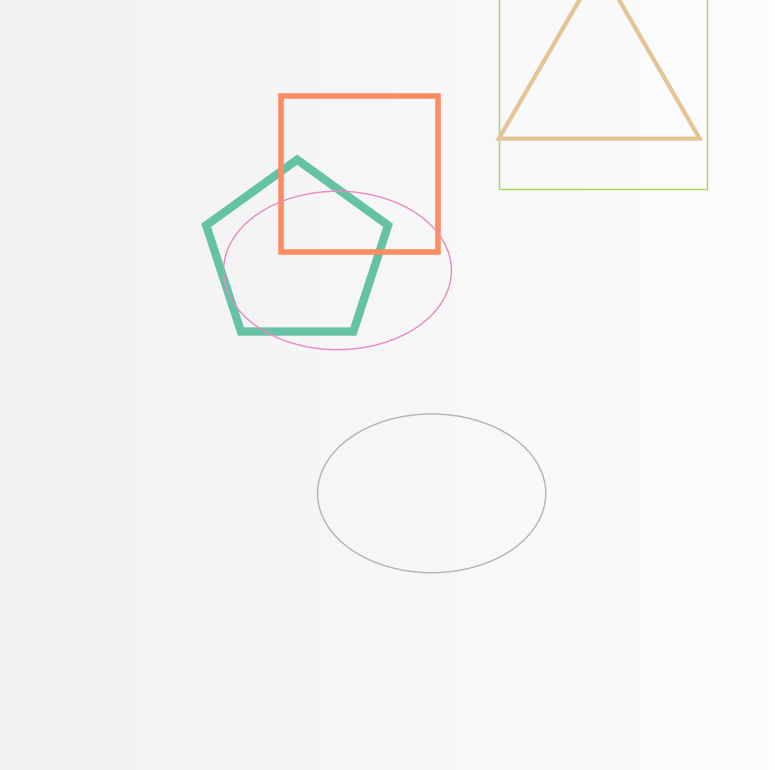[{"shape": "pentagon", "thickness": 3, "radius": 0.62, "center": [0.383, 0.669]}, {"shape": "square", "thickness": 2, "radius": 0.51, "center": [0.464, 0.774]}, {"shape": "oval", "thickness": 0.5, "radius": 0.73, "center": [0.436, 0.649]}, {"shape": "square", "thickness": 0.5, "radius": 0.67, "center": [0.778, 0.889]}, {"shape": "triangle", "thickness": 1.5, "radius": 0.75, "center": [0.773, 0.895]}, {"shape": "oval", "thickness": 0.5, "radius": 0.74, "center": [0.557, 0.359]}]